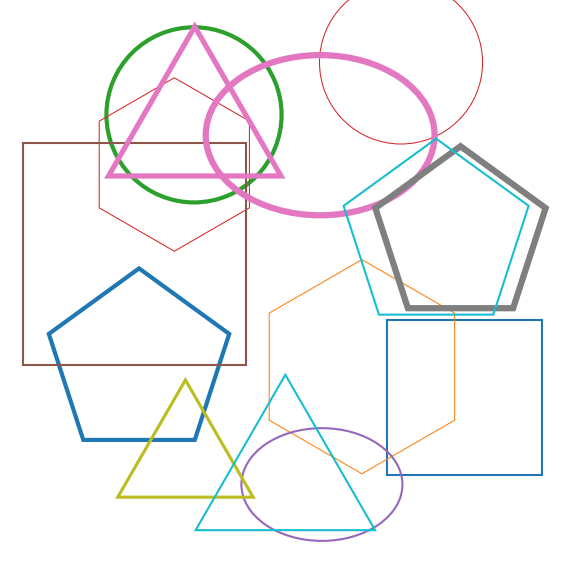[{"shape": "pentagon", "thickness": 2, "radius": 0.82, "center": [0.241, 0.37]}, {"shape": "square", "thickness": 1, "radius": 0.67, "center": [0.804, 0.311]}, {"shape": "hexagon", "thickness": 0.5, "radius": 0.93, "center": [0.627, 0.364]}, {"shape": "circle", "thickness": 2, "radius": 0.76, "center": [0.336, 0.8]}, {"shape": "circle", "thickness": 0.5, "radius": 0.71, "center": [0.694, 0.891]}, {"shape": "hexagon", "thickness": 0.5, "radius": 0.75, "center": [0.302, 0.714]}, {"shape": "oval", "thickness": 1, "radius": 0.7, "center": [0.557, 0.16]}, {"shape": "square", "thickness": 1, "radius": 0.96, "center": [0.233, 0.559]}, {"shape": "triangle", "thickness": 2.5, "radius": 0.86, "center": [0.337, 0.781]}, {"shape": "oval", "thickness": 3, "radius": 0.99, "center": [0.554, 0.765]}, {"shape": "pentagon", "thickness": 3, "radius": 0.78, "center": [0.797, 0.591]}, {"shape": "triangle", "thickness": 1.5, "radius": 0.68, "center": [0.321, 0.206]}, {"shape": "pentagon", "thickness": 1, "radius": 0.84, "center": [0.755, 0.591]}, {"shape": "triangle", "thickness": 1, "radius": 0.9, "center": [0.494, 0.171]}]